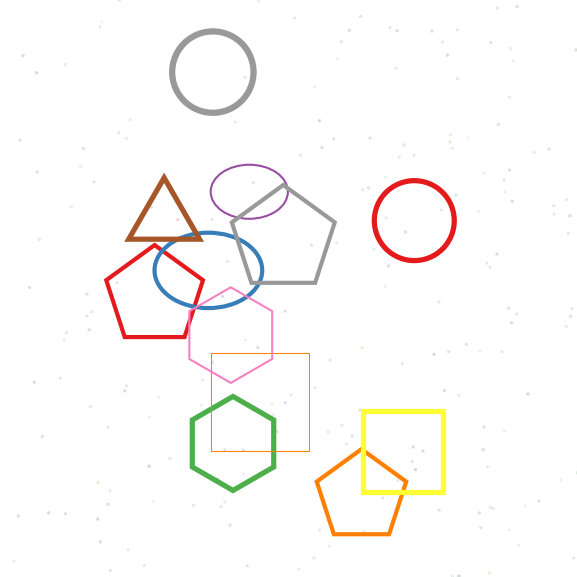[{"shape": "circle", "thickness": 2.5, "radius": 0.35, "center": [0.717, 0.617]}, {"shape": "pentagon", "thickness": 2, "radius": 0.44, "center": [0.268, 0.487]}, {"shape": "oval", "thickness": 2, "radius": 0.47, "center": [0.361, 0.531]}, {"shape": "hexagon", "thickness": 2.5, "radius": 0.41, "center": [0.403, 0.231]}, {"shape": "oval", "thickness": 1, "radius": 0.33, "center": [0.432, 0.667]}, {"shape": "pentagon", "thickness": 2, "radius": 0.41, "center": [0.626, 0.14]}, {"shape": "square", "thickness": 0.5, "radius": 0.42, "center": [0.45, 0.304]}, {"shape": "square", "thickness": 2.5, "radius": 0.35, "center": [0.697, 0.218]}, {"shape": "triangle", "thickness": 2.5, "radius": 0.35, "center": [0.284, 0.62]}, {"shape": "hexagon", "thickness": 1, "radius": 0.41, "center": [0.4, 0.419]}, {"shape": "circle", "thickness": 3, "radius": 0.35, "center": [0.369, 0.874]}, {"shape": "pentagon", "thickness": 2, "radius": 0.47, "center": [0.491, 0.585]}]